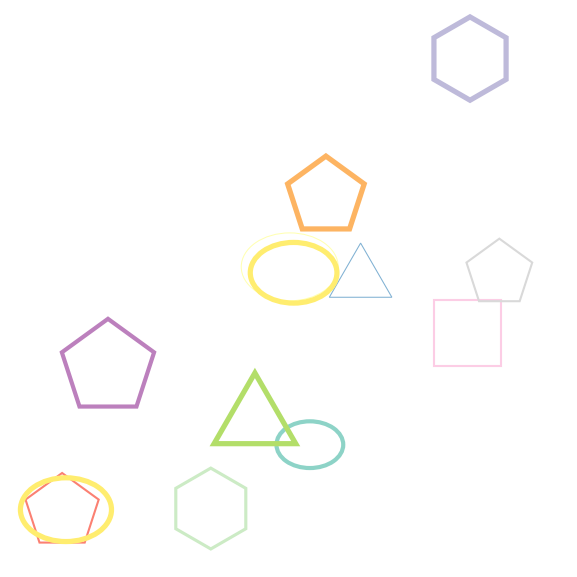[{"shape": "oval", "thickness": 2, "radius": 0.29, "center": [0.537, 0.229]}, {"shape": "oval", "thickness": 0.5, "radius": 0.42, "center": [0.502, 0.537]}, {"shape": "hexagon", "thickness": 2.5, "radius": 0.36, "center": [0.814, 0.898]}, {"shape": "pentagon", "thickness": 1, "radius": 0.33, "center": [0.108, 0.113]}, {"shape": "triangle", "thickness": 0.5, "radius": 0.31, "center": [0.624, 0.516]}, {"shape": "pentagon", "thickness": 2.5, "radius": 0.35, "center": [0.564, 0.659]}, {"shape": "triangle", "thickness": 2.5, "radius": 0.41, "center": [0.441, 0.272]}, {"shape": "square", "thickness": 1, "radius": 0.29, "center": [0.81, 0.423]}, {"shape": "pentagon", "thickness": 1, "radius": 0.3, "center": [0.865, 0.526]}, {"shape": "pentagon", "thickness": 2, "radius": 0.42, "center": [0.187, 0.363]}, {"shape": "hexagon", "thickness": 1.5, "radius": 0.35, "center": [0.365, 0.119]}, {"shape": "oval", "thickness": 2.5, "radius": 0.39, "center": [0.114, 0.117]}, {"shape": "oval", "thickness": 2.5, "radius": 0.38, "center": [0.508, 0.527]}]